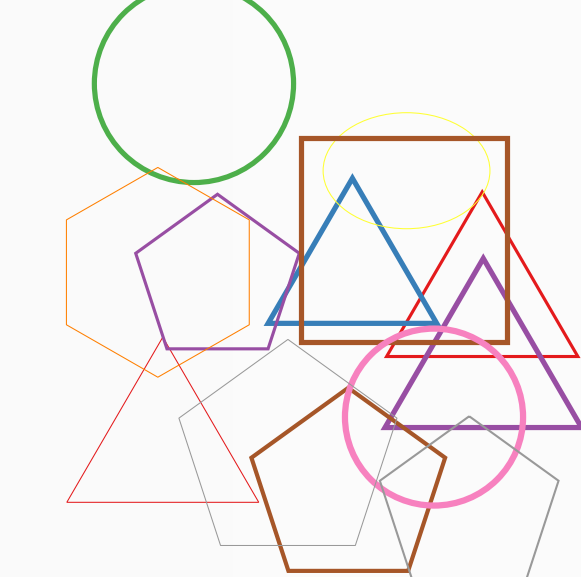[{"shape": "triangle", "thickness": 1.5, "radius": 0.95, "center": [0.83, 0.477]}, {"shape": "triangle", "thickness": 0.5, "radius": 0.95, "center": [0.28, 0.225]}, {"shape": "triangle", "thickness": 2.5, "radius": 0.84, "center": [0.606, 0.523]}, {"shape": "circle", "thickness": 2.5, "radius": 0.86, "center": [0.334, 0.854]}, {"shape": "pentagon", "thickness": 1.5, "radius": 0.74, "center": [0.374, 0.515]}, {"shape": "triangle", "thickness": 2.5, "radius": 0.98, "center": [0.831, 0.356]}, {"shape": "hexagon", "thickness": 0.5, "radius": 0.91, "center": [0.272, 0.528]}, {"shape": "oval", "thickness": 0.5, "radius": 0.72, "center": [0.699, 0.704]}, {"shape": "pentagon", "thickness": 2, "radius": 0.88, "center": [0.599, 0.152]}, {"shape": "square", "thickness": 2.5, "radius": 0.88, "center": [0.695, 0.583]}, {"shape": "circle", "thickness": 3, "radius": 0.77, "center": [0.747, 0.277]}, {"shape": "pentagon", "thickness": 1, "radius": 0.81, "center": [0.807, 0.117]}, {"shape": "pentagon", "thickness": 0.5, "radius": 0.99, "center": [0.495, 0.214]}]